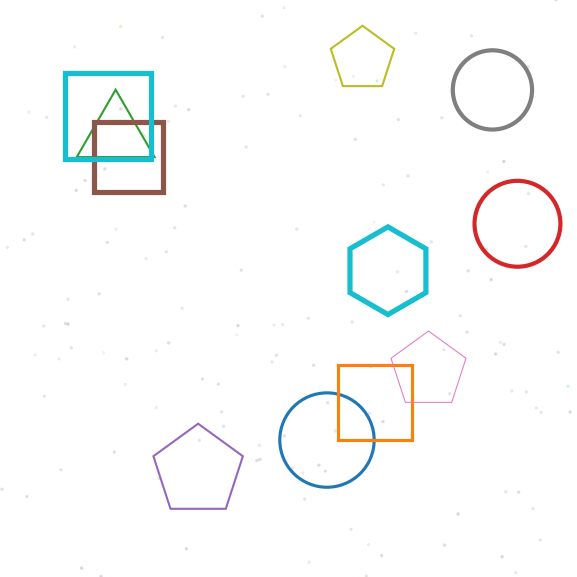[{"shape": "circle", "thickness": 1.5, "radius": 0.41, "center": [0.566, 0.237]}, {"shape": "square", "thickness": 1.5, "radius": 0.32, "center": [0.649, 0.302]}, {"shape": "triangle", "thickness": 1, "radius": 0.39, "center": [0.2, 0.766]}, {"shape": "circle", "thickness": 2, "radius": 0.37, "center": [0.896, 0.612]}, {"shape": "pentagon", "thickness": 1, "radius": 0.41, "center": [0.343, 0.184]}, {"shape": "square", "thickness": 2.5, "radius": 0.3, "center": [0.222, 0.728]}, {"shape": "pentagon", "thickness": 0.5, "radius": 0.34, "center": [0.742, 0.358]}, {"shape": "circle", "thickness": 2, "radius": 0.34, "center": [0.853, 0.843]}, {"shape": "pentagon", "thickness": 1, "radius": 0.29, "center": [0.628, 0.897]}, {"shape": "square", "thickness": 2.5, "radius": 0.37, "center": [0.187, 0.798]}, {"shape": "hexagon", "thickness": 2.5, "radius": 0.38, "center": [0.672, 0.53]}]